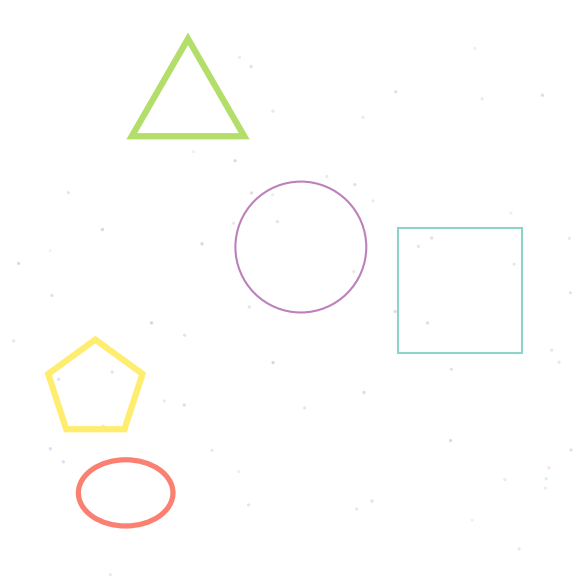[{"shape": "square", "thickness": 1, "radius": 0.54, "center": [0.797, 0.496]}, {"shape": "oval", "thickness": 2.5, "radius": 0.41, "center": [0.218, 0.146]}, {"shape": "triangle", "thickness": 3, "radius": 0.56, "center": [0.326, 0.819]}, {"shape": "circle", "thickness": 1, "radius": 0.57, "center": [0.521, 0.571]}, {"shape": "pentagon", "thickness": 3, "radius": 0.43, "center": [0.165, 0.325]}]